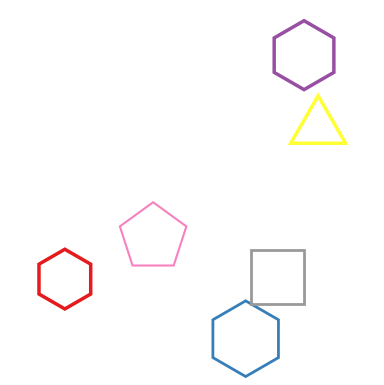[{"shape": "hexagon", "thickness": 2.5, "radius": 0.39, "center": [0.168, 0.275]}, {"shape": "hexagon", "thickness": 2, "radius": 0.49, "center": [0.638, 0.12]}, {"shape": "hexagon", "thickness": 2.5, "radius": 0.45, "center": [0.79, 0.857]}, {"shape": "triangle", "thickness": 2.5, "radius": 0.41, "center": [0.826, 0.669]}, {"shape": "pentagon", "thickness": 1.5, "radius": 0.45, "center": [0.398, 0.384]}, {"shape": "square", "thickness": 2, "radius": 0.35, "center": [0.72, 0.28]}]